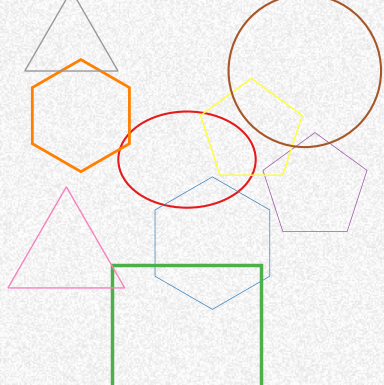[{"shape": "oval", "thickness": 1.5, "radius": 0.89, "center": [0.486, 0.585]}, {"shape": "hexagon", "thickness": 0.5, "radius": 0.86, "center": [0.552, 0.369]}, {"shape": "square", "thickness": 2.5, "radius": 0.97, "center": [0.485, 0.117]}, {"shape": "pentagon", "thickness": 0.5, "radius": 0.71, "center": [0.818, 0.514]}, {"shape": "hexagon", "thickness": 2, "radius": 0.73, "center": [0.21, 0.7]}, {"shape": "pentagon", "thickness": 1, "radius": 0.69, "center": [0.653, 0.657]}, {"shape": "circle", "thickness": 1.5, "radius": 0.99, "center": [0.792, 0.816]}, {"shape": "triangle", "thickness": 1, "radius": 0.88, "center": [0.172, 0.34]}, {"shape": "triangle", "thickness": 1, "radius": 0.7, "center": [0.185, 0.885]}]